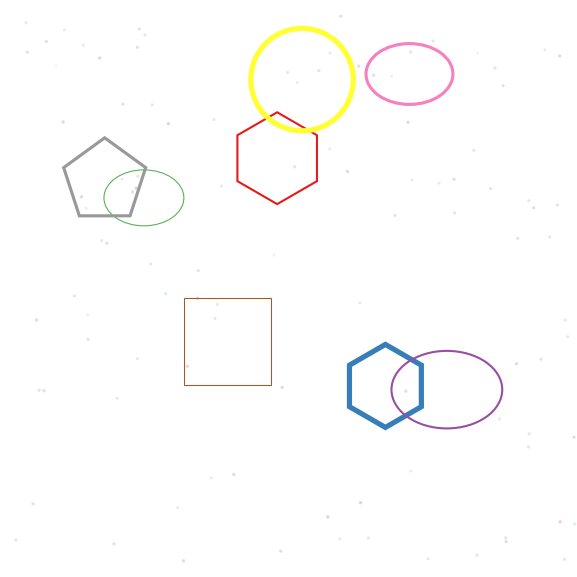[{"shape": "hexagon", "thickness": 1, "radius": 0.4, "center": [0.48, 0.725]}, {"shape": "hexagon", "thickness": 2.5, "radius": 0.36, "center": [0.667, 0.331]}, {"shape": "oval", "thickness": 0.5, "radius": 0.35, "center": [0.249, 0.657]}, {"shape": "oval", "thickness": 1, "radius": 0.48, "center": [0.774, 0.324]}, {"shape": "circle", "thickness": 2.5, "radius": 0.44, "center": [0.523, 0.861]}, {"shape": "square", "thickness": 0.5, "radius": 0.37, "center": [0.394, 0.408]}, {"shape": "oval", "thickness": 1.5, "radius": 0.38, "center": [0.709, 0.871]}, {"shape": "pentagon", "thickness": 1.5, "radius": 0.37, "center": [0.181, 0.686]}]